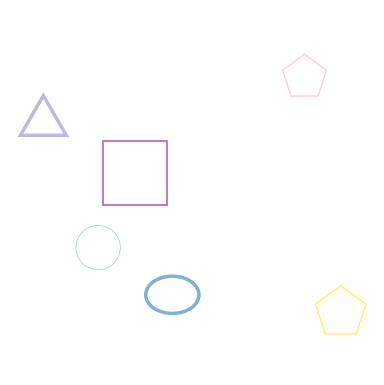[{"shape": "circle", "thickness": 0.5, "radius": 0.29, "center": [0.255, 0.357]}, {"shape": "triangle", "thickness": 2.5, "radius": 0.34, "center": [0.113, 0.683]}, {"shape": "oval", "thickness": 2.5, "radius": 0.35, "center": [0.448, 0.234]}, {"shape": "pentagon", "thickness": 1, "radius": 0.3, "center": [0.791, 0.799]}, {"shape": "square", "thickness": 1.5, "radius": 0.41, "center": [0.35, 0.551]}, {"shape": "pentagon", "thickness": 1, "radius": 0.34, "center": [0.885, 0.189]}]